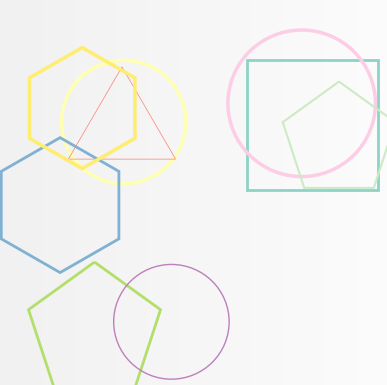[{"shape": "square", "thickness": 2, "radius": 0.85, "center": [0.807, 0.675]}, {"shape": "circle", "thickness": 2.5, "radius": 0.8, "center": [0.319, 0.683]}, {"shape": "triangle", "thickness": 0.5, "radius": 0.8, "center": [0.315, 0.667]}, {"shape": "hexagon", "thickness": 2, "radius": 0.88, "center": [0.155, 0.467]}, {"shape": "pentagon", "thickness": 2, "radius": 0.9, "center": [0.244, 0.14]}, {"shape": "circle", "thickness": 2.5, "radius": 0.95, "center": [0.778, 0.732]}, {"shape": "circle", "thickness": 1, "radius": 0.74, "center": [0.442, 0.164]}, {"shape": "pentagon", "thickness": 1.5, "radius": 0.76, "center": [0.875, 0.635]}, {"shape": "hexagon", "thickness": 2.5, "radius": 0.79, "center": [0.212, 0.719]}]